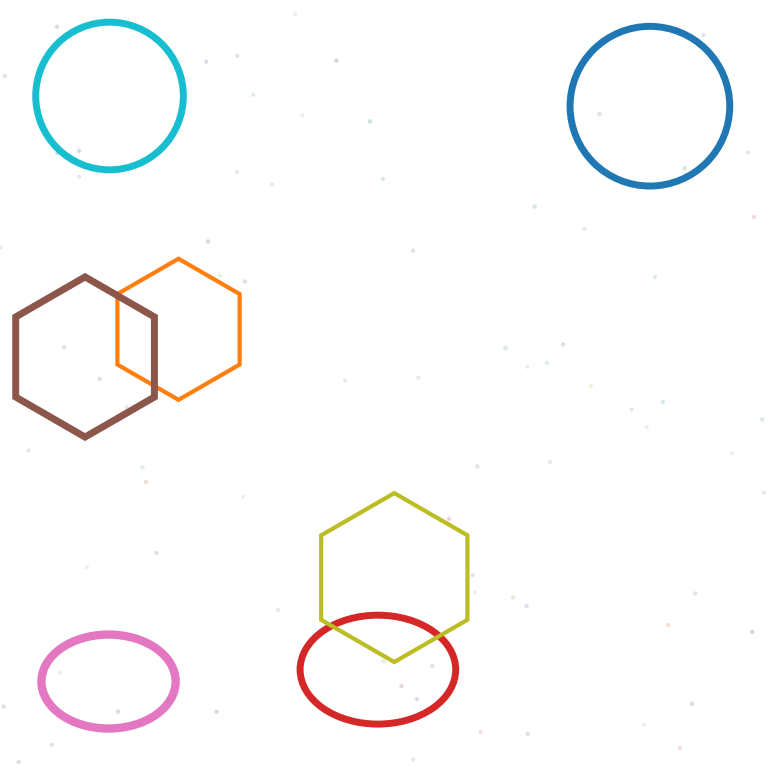[{"shape": "circle", "thickness": 2.5, "radius": 0.52, "center": [0.844, 0.862]}, {"shape": "hexagon", "thickness": 1.5, "radius": 0.46, "center": [0.232, 0.572]}, {"shape": "oval", "thickness": 2.5, "radius": 0.51, "center": [0.491, 0.13]}, {"shape": "hexagon", "thickness": 2.5, "radius": 0.52, "center": [0.11, 0.536]}, {"shape": "oval", "thickness": 3, "radius": 0.44, "center": [0.141, 0.115]}, {"shape": "hexagon", "thickness": 1.5, "radius": 0.55, "center": [0.512, 0.25]}, {"shape": "circle", "thickness": 2.5, "radius": 0.48, "center": [0.142, 0.875]}]